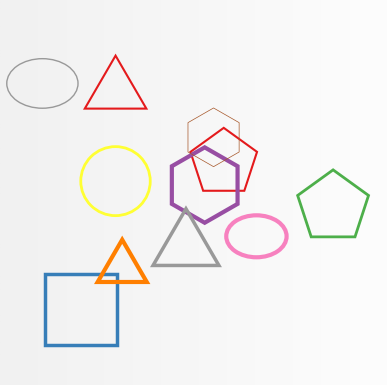[{"shape": "triangle", "thickness": 1.5, "radius": 0.46, "center": [0.298, 0.764]}, {"shape": "pentagon", "thickness": 1.5, "radius": 0.45, "center": [0.577, 0.578]}, {"shape": "square", "thickness": 2.5, "radius": 0.46, "center": [0.21, 0.196]}, {"shape": "pentagon", "thickness": 2, "radius": 0.48, "center": [0.86, 0.463]}, {"shape": "hexagon", "thickness": 3, "radius": 0.49, "center": [0.528, 0.519]}, {"shape": "triangle", "thickness": 3, "radius": 0.37, "center": [0.315, 0.304]}, {"shape": "circle", "thickness": 2, "radius": 0.45, "center": [0.298, 0.53]}, {"shape": "hexagon", "thickness": 0.5, "radius": 0.38, "center": [0.551, 0.643]}, {"shape": "oval", "thickness": 3, "radius": 0.39, "center": [0.662, 0.386]}, {"shape": "oval", "thickness": 1, "radius": 0.46, "center": [0.109, 0.783]}, {"shape": "triangle", "thickness": 2.5, "radius": 0.49, "center": [0.48, 0.36]}]